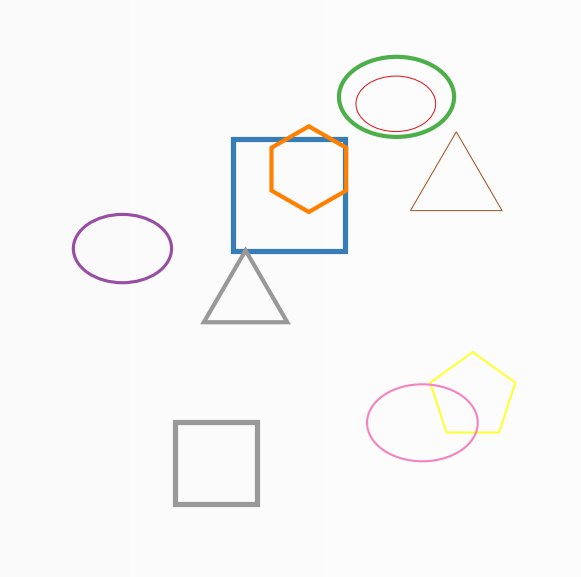[{"shape": "oval", "thickness": 0.5, "radius": 0.34, "center": [0.681, 0.819]}, {"shape": "square", "thickness": 2.5, "radius": 0.48, "center": [0.496, 0.662]}, {"shape": "oval", "thickness": 2, "radius": 0.5, "center": [0.682, 0.831]}, {"shape": "oval", "thickness": 1.5, "radius": 0.42, "center": [0.211, 0.569]}, {"shape": "hexagon", "thickness": 2, "radius": 0.37, "center": [0.531, 0.706]}, {"shape": "pentagon", "thickness": 1, "radius": 0.39, "center": [0.813, 0.313]}, {"shape": "triangle", "thickness": 0.5, "radius": 0.45, "center": [0.785, 0.68]}, {"shape": "oval", "thickness": 1, "radius": 0.48, "center": [0.727, 0.267]}, {"shape": "square", "thickness": 2.5, "radius": 0.35, "center": [0.372, 0.197]}, {"shape": "triangle", "thickness": 2, "radius": 0.41, "center": [0.422, 0.483]}]